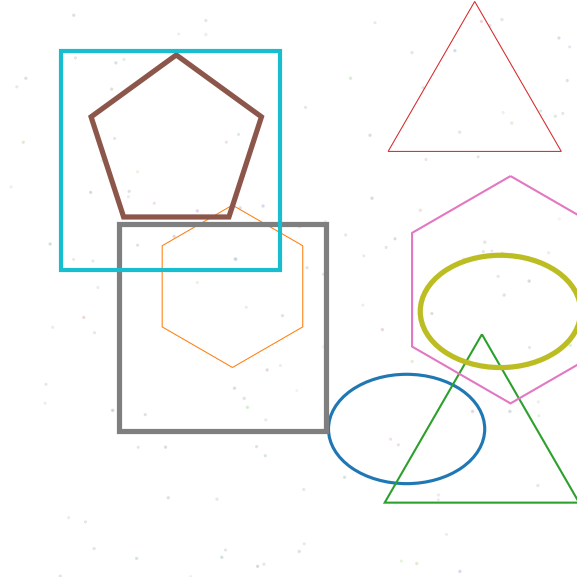[{"shape": "oval", "thickness": 1.5, "radius": 0.68, "center": [0.704, 0.256]}, {"shape": "hexagon", "thickness": 0.5, "radius": 0.7, "center": [0.403, 0.503]}, {"shape": "triangle", "thickness": 1, "radius": 0.97, "center": [0.834, 0.226]}, {"shape": "triangle", "thickness": 0.5, "radius": 0.87, "center": [0.822, 0.824]}, {"shape": "pentagon", "thickness": 2.5, "radius": 0.78, "center": [0.305, 0.749]}, {"shape": "hexagon", "thickness": 1, "radius": 0.98, "center": [0.884, 0.497]}, {"shape": "square", "thickness": 2.5, "radius": 0.9, "center": [0.385, 0.431]}, {"shape": "oval", "thickness": 2.5, "radius": 0.69, "center": [0.867, 0.46]}, {"shape": "square", "thickness": 2, "radius": 0.95, "center": [0.296, 0.722]}]